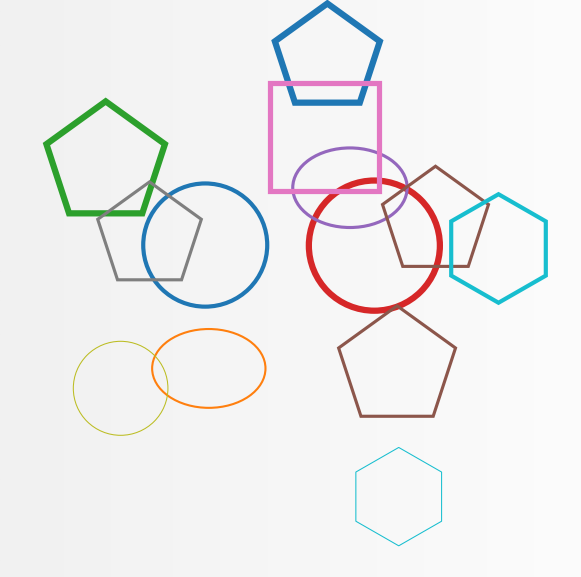[{"shape": "pentagon", "thickness": 3, "radius": 0.47, "center": [0.563, 0.898]}, {"shape": "circle", "thickness": 2, "radius": 0.53, "center": [0.353, 0.575]}, {"shape": "oval", "thickness": 1, "radius": 0.49, "center": [0.359, 0.361]}, {"shape": "pentagon", "thickness": 3, "radius": 0.54, "center": [0.182, 0.716]}, {"shape": "circle", "thickness": 3, "radius": 0.56, "center": [0.644, 0.574]}, {"shape": "oval", "thickness": 1.5, "radius": 0.49, "center": [0.602, 0.674]}, {"shape": "pentagon", "thickness": 1.5, "radius": 0.48, "center": [0.749, 0.615]}, {"shape": "pentagon", "thickness": 1.5, "radius": 0.53, "center": [0.683, 0.364]}, {"shape": "square", "thickness": 2.5, "radius": 0.47, "center": [0.558, 0.762]}, {"shape": "pentagon", "thickness": 1.5, "radius": 0.47, "center": [0.257, 0.59]}, {"shape": "circle", "thickness": 0.5, "radius": 0.41, "center": [0.208, 0.327]}, {"shape": "hexagon", "thickness": 0.5, "radius": 0.43, "center": [0.686, 0.139]}, {"shape": "hexagon", "thickness": 2, "radius": 0.47, "center": [0.858, 0.569]}]